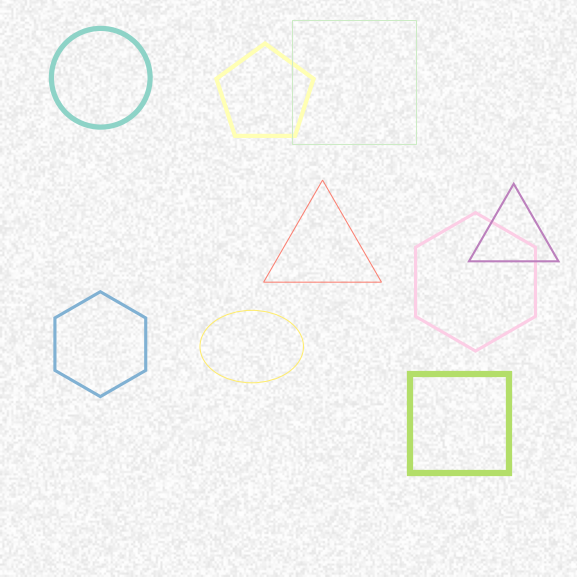[{"shape": "circle", "thickness": 2.5, "radius": 0.43, "center": [0.174, 0.865]}, {"shape": "pentagon", "thickness": 2, "radius": 0.44, "center": [0.459, 0.835]}, {"shape": "triangle", "thickness": 0.5, "radius": 0.59, "center": [0.559, 0.569]}, {"shape": "hexagon", "thickness": 1.5, "radius": 0.45, "center": [0.174, 0.403]}, {"shape": "square", "thickness": 3, "radius": 0.43, "center": [0.796, 0.266]}, {"shape": "hexagon", "thickness": 1.5, "radius": 0.6, "center": [0.823, 0.511]}, {"shape": "triangle", "thickness": 1, "radius": 0.45, "center": [0.89, 0.591]}, {"shape": "square", "thickness": 0.5, "radius": 0.54, "center": [0.613, 0.857]}, {"shape": "oval", "thickness": 0.5, "radius": 0.45, "center": [0.436, 0.399]}]